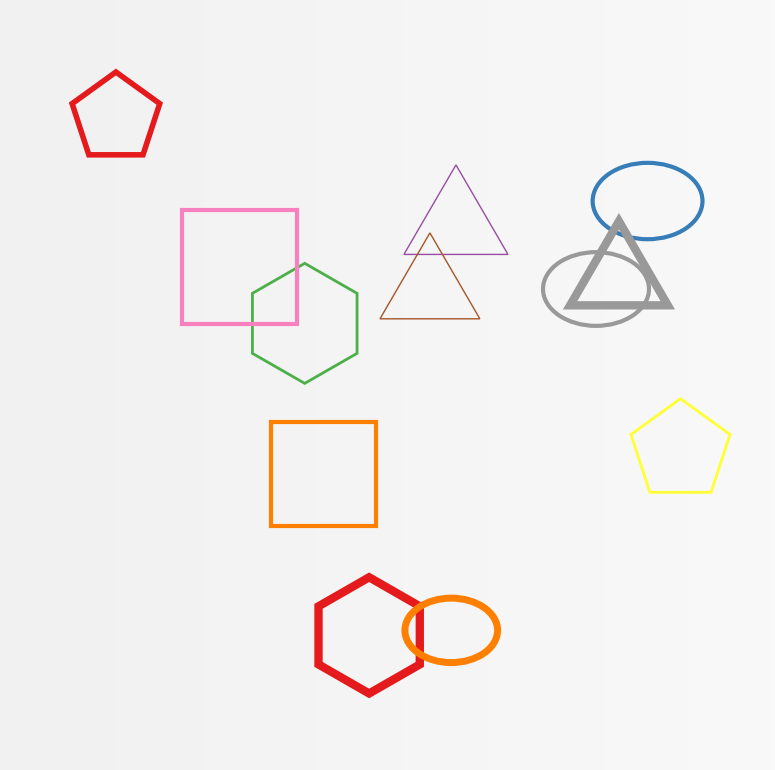[{"shape": "pentagon", "thickness": 2, "radius": 0.3, "center": [0.15, 0.847]}, {"shape": "hexagon", "thickness": 3, "radius": 0.38, "center": [0.476, 0.175]}, {"shape": "oval", "thickness": 1.5, "radius": 0.35, "center": [0.836, 0.739]}, {"shape": "hexagon", "thickness": 1, "radius": 0.39, "center": [0.393, 0.58]}, {"shape": "triangle", "thickness": 0.5, "radius": 0.39, "center": [0.588, 0.708]}, {"shape": "oval", "thickness": 2.5, "radius": 0.3, "center": [0.582, 0.181]}, {"shape": "square", "thickness": 1.5, "radius": 0.34, "center": [0.418, 0.384]}, {"shape": "pentagon", "thickness": 1, "radius": 0.34, "center": [0.878, 0.415]}, {"shape": "triangle", "thickness": 0.5, "radius": 0.37, "center": [0.555, 0.623]}, {"shape": "square", "thickness": 1.5, "radius": 0.37, "center": [0.309, 0.653]}, {"shape": "triangle", "thickness": 3, "radius": 0.36, "center": [0.799, 0.64]}, {"shape": "oval", "thickness": 1.5, "radius": 0.34, "center": [0.769, 0.625]}]